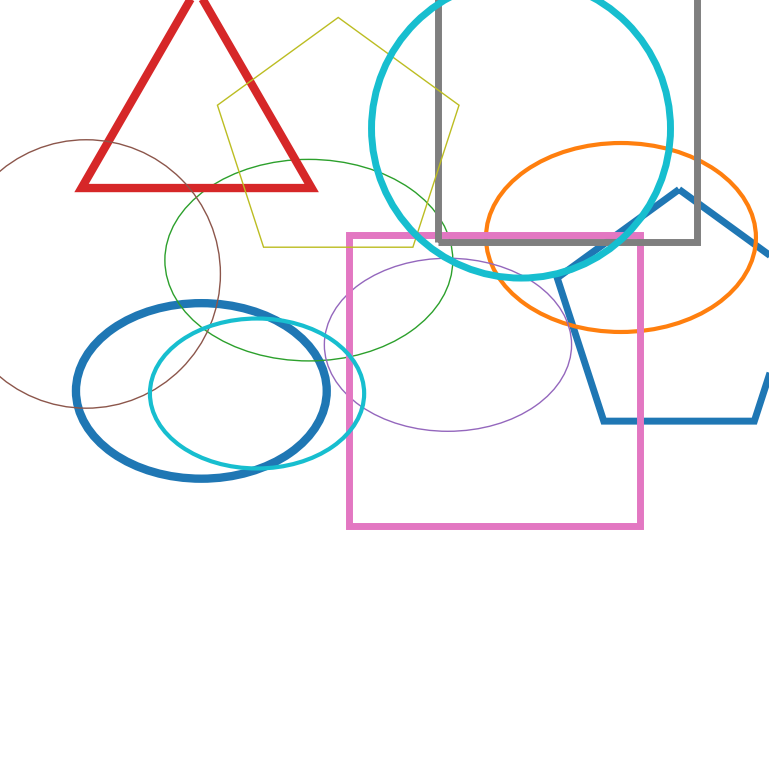[{"shape": "pentagon", "thickness": 2.5, "radius": 0.83, "center": [0.882, 0.588]}, {"shape": "oval", "thickness": 3, "radius": 0.81, "center": [0.261, 0.492]}, {"shape": "oval", "thickness": 1.5, "radius": 0.88, "center": [0.806, 0.692]}, {"shape": "oval", "thickness": 0.5, "radius": 0.93, "center": [0.401, 0.662]}, {"shape": "triangle", "thickness": 3, "radius": 0.86, "center": [0.255, 0.842]}, {"shape": "oval", "thickness": 0.5, "radius": 0.8, "center": [0.582, 0.552]}, {"shape": "circle", "thickness": 0.5, "radius": 0.87, "center": [0.112, 0.644]}, {"shape": "square", "thickness": 2.5, "radius": 0.94, "center": [0.642, 0.506]}, {"shape": "square", "thickness": 2.5, "radius": 0.84, "center": [0.737, 0.854]}, {"shape": "pentagon", "thickness": 0.5, "radius": 0.82, "center": [0.439, 0.812]}, {"shape": "circle", "thickness": 2.5, "radius": 0.97, "center": [0.677, 0.833]}, {"shape": "oval", "thickness": 1.5, "radius": 0.7, "center": [0.334, 0.489]}]